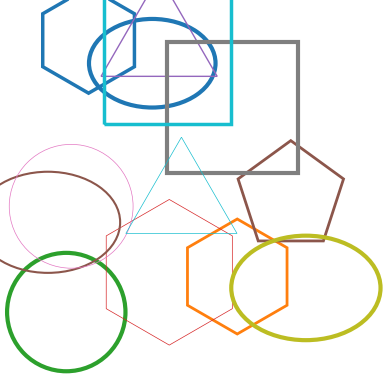[{"shape": "oval", "thickness": 3, "radius": 0.82, "center": [0.395, 0.836]}, {"shape": "hexagon", "thickness": 2.5, "radius": 0.69, "center": [0.23, 0.896]}, {"shape": "hexagon", "thickness": 2, "radius": 0.75, "center": [0.616, 0.282]}, {"shape": "circle", "thickness": 3, "radius": 0.77, "center": [0.172, 0.189]}, {"shape": "hexagon", "thickness": 0.5, "radius": 0.95, "center": [0.44, 0.293]}, {"shape": "triangle", "thickness": 1, "radius": 0.87, "center": [0.413, 0.889]}, {"shape": "pentagon", "thickness": 2, "radius": 0.72, "center": [0.755, 0.491]}, {"shape": "oval", "thickness": 1.5, "radius": 0.94, "center": [0.124, 0.423]}, {"shape": "circle", "thickness": 0.5, "radius": 0.8, "center": [0.185, 0.464]}, {"shape": "square", "thickness": 3, "radius": 0.85, "center": [0.603, 0.721]}, {"shape": "oval", "thickness": 3, "radius": 0.97, "center": [0.795, 0.252]}, {"shape": "triangle", "thickness": 0.5, "radius": 0.83, "center": [0.471, 0.477]}, {"shape": "square", "thickness": 2.5, "radius": 0.82, "center": [0.435, 0.842]}]